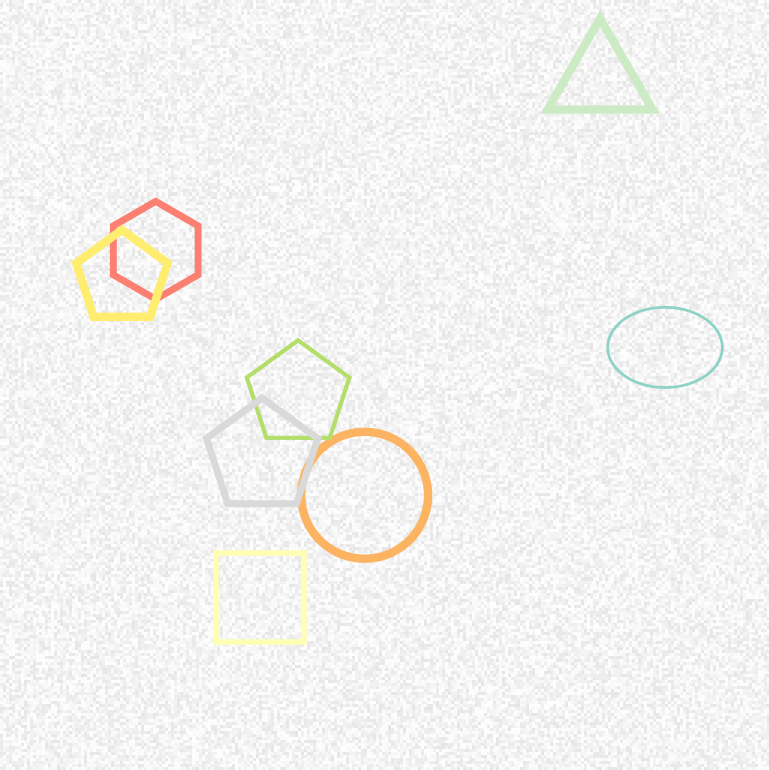[{"shape": "oval", "thickness": 1, "radius": 0.37, "center": [0.864, 0.549]}, {"shape": "square", "thickness": 2, "radius": 0.29, "center": [0.338, 0.224]}, {"shape": "hexagon", "thickness": 2.5, "radius": 0.32, "center": [0.202, 0.675]}, {"shape": "circle", "thickness": 3, "radius": 0.41, "center": [0.474, 0.357]}, {"shape": "pentagon", "thickness": 1.5, "radius": 0.35, "center": [0.387, 0.488]}, {"shape": "pentagon", "thickness": 2.5, "radius": 0.38, "center": [0.34, 0.407]}, {"shape": "triangle", "thickness": 3, "radius": 0.39, "center": [0.779, 0.897]}, {"shape": "pentagon", "thickness": 3, "radius": 0.31, "center": [0.158, 0.639]}]